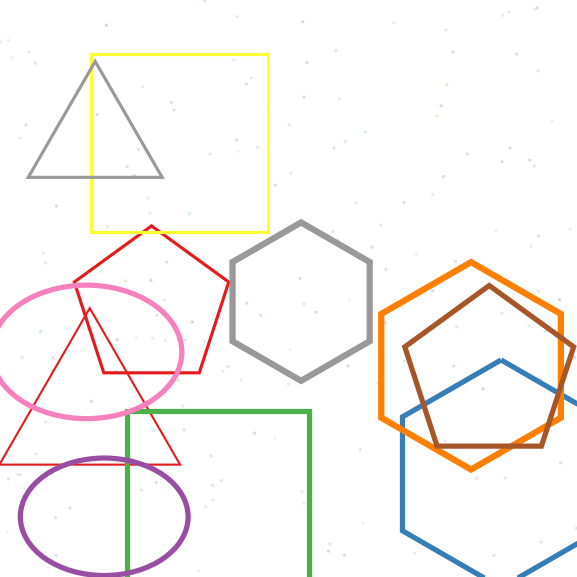[{"shape": "pentagon", "thickness": 1.5, "radius": 0.7, "center": [0.262, 0.467]}, {"shape": "triangle", "thickness": 1, "radius": 0.9, "center": [0.155, 0.285]}, {"shape": "hexagon", "thickness": 2.5, "radius": 0.99, "center": [0.868, 0.179]}, {"shape": "square", "thickness": 2.5, "radius": 0.79, "center": [0.378, 0.13]}, {"shape": "oval", "thickness": 2.5, "radius": 0.73, "center": [0.18, 0.104]}, {"shape": "hexagon", "thickness": 3, "radius": 0.9, "center": [0.816, 0.366]}, {"shape": "square", "thickness": 1.5, "radius": 0.77, "center": [0.311, 0.752]}, {"shape": "pentagon", "thickness": 2.5, "radius": 0.77, "center": [0.847, 0.351]}, {"shape": "oval", "thickness": 2.5, "radius": 0.83, "center": [0.15, 0.39]}, {"shape": "triangle", "thickness": 1.5, "radius": 0.67, "center": [0.165, 0.759]}, {"shape": "hexagon", "thickness": 3, "radius": 0.69, "center": [0.521, 0.477]}]